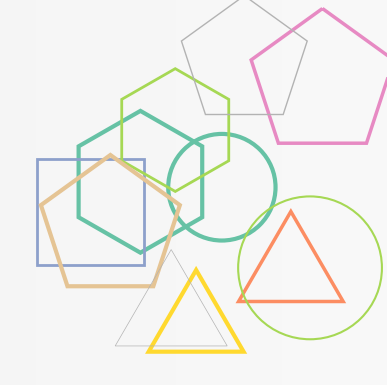[{"shape": "circle", "thickness": 3, "radius": 0.69, "center": [0.573, 0.514]}, {"shape": "hexagon", "thickness": 3, "radius": 0.92, "center": [0.362, 0.528]}, {"shape": "triangle", "thickness": 2.5, "radius": 0.78, "center": [0.751, 0.295]}, {"shape": "square", "thickness": 2, "radius": 0.69, "center": [0.234, 0.45]}, {"shape": "pentagon", "thickness": 2.5, "radius": 0.97, "center": [0.832, 0.784]}, {"shape": "circle", "thickness": 1.5, "radius": 0.93, "center": [0.8, 0.304]}, {"shape": "hexagon", "thickness": 2, "radius": 0.8, "center": [0.452, 0.662]}, {"shape": "triangle", "thickness": 3, "radius": 0.71, "center": [0.506, 0.157]}, {"shape": "pentagon", "thickness": 3, "radius": 0.94, "center": [0.285, 0.409]}, {"shape": "pentagon", "thickness": 1, "radius": 0.85, "center": [0.631, 0.841]}, {"shape": "triangle", "thickness": 0.5, "radius": 0.83, "center": [0.442, 0.185]}]